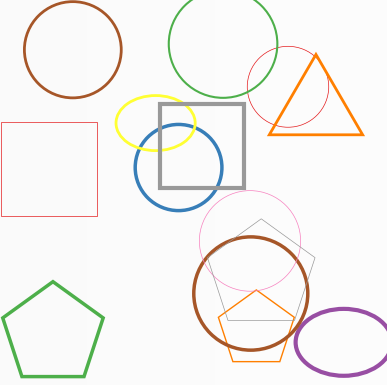[{"shape": "square", "thickness": 0.5, "radius": 0.62, "center": [0.126, 0.561]}, {"shape": "circle", "thickness": 0.5, "radius": 0.53, "center": [0.743, 0.775]}, {"shape": "circle", "thickness": 2.5, "radius": 0.56, "center": [0.461, 0.565]}, {"shape": "circle", "thickness": 1.5, "radius": 0.7, "center": [0.576, 0.886]}, {"shape": "pentagon", "thickness": 2.5, "radius": 0.68, "center": [0.137, 0.132]}, {"shape": "oval", "thickness": 3, "radius": 0.62, "center": [0.887, 0.111]}, {"shape": "triangle", "thickness": 2, "radius": 0.7, "center": [0.815, 0.719]}, {"shape": "pentagon", "thickness": 1, "radius": 0.51, "center": [0.662, 0.144]}, {"shape": "oval", "thickness": 2, "radius": 0.51, "center": [0.402, 0.68]}, {"shape": "circle", "thickness": 2, "radius": 0.62, "center": [0.188, 0.871]}, {"shape": "circle", "thickness": 2.5, "radius": 0.74, "center": [0.647, 0.238]}, {"shape": "circle", "thickness": 0.5, "radius": 0.65, "center": [0.645, 0.374]}, {"shape": "pentagon", "thickness": 0.5, "radius": 0.73, "center": [0.674, 0.286]}, {"shape": "square", "thickness": 3, "radius": 0.54, "center": [0.52, 0.62]}]